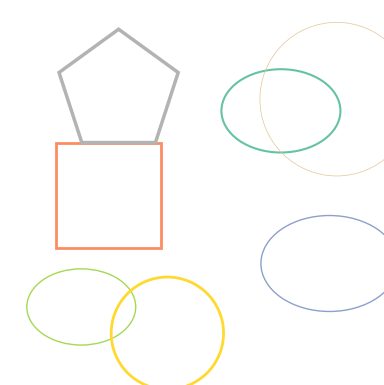[{"shape": "oval", "thickness": 1.5, "radius": 0.77, "center": [0.73, 0.712]}, {"shape": "square", "thickness": 2, "radius": 0.68, "center": [0.282, 0.493]}, {"shape": "oval", "thickness": 1, "radius": 0.89, "center": [0.856, 0.316]}, {"shape": "oval", "thickness": 1, "radius": 0.71, "center": [0.211, 0.203]}, {"shape": "circle", "thickness": 2, "radius": 0.73, "center": [0.435, 0.135]}, {"shape": "circle", "thickness": 0.5, "radius": 1.0, "center": [0.875, 0.742]}, {"shape": "pentagon", "thickness": 2.5, "radius": 0.81, "center": [0.308, 0.761]}]